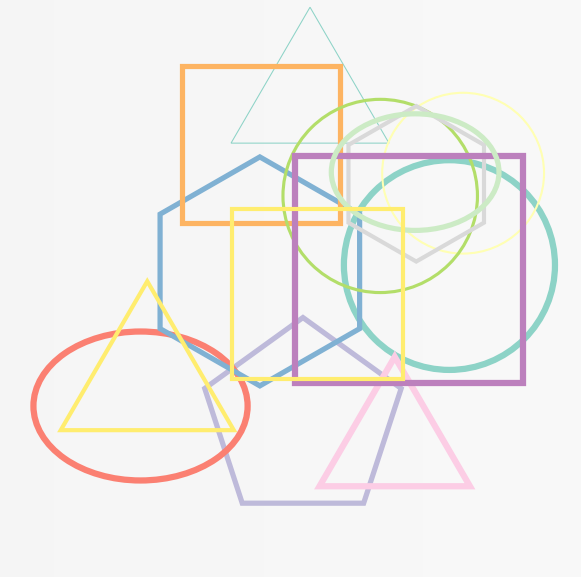[{"shape": "circle", "thickness": 3, "radius": 0.91, "center": [0.773, 0.54]}, {"shape": "triangle", "thickness": 0.5, "radius": 0.78, "center": [0.533, 0.83]}, {"shape": "circle", "thickness": 1, "radius": 0.7, "center": [0.797, 0.699]}, {"shape": "pentagon", "thickness": 2.5, "radius": 0.89, "center": [0.521, 0.272]}, {"shape": "oval", "thickness": 3, "radius": 0.92, "center": [0.242, 0.296]}, {"shape": "hexagon", "thickness": 2.5, "radius": 0.99, "center": [0.447, 0.529]}, {"shape": "square", "thickness": 2.5, "radius": 0.68, "center": [0.449, 0.749]}, {"shape": "circle", "thickness": 1.5, "radius": 0.84, "center": [0.654, 0.66]}, {"shape": "triangle", "thickness": 3, "radius": 0.75, "center": [0.679, 0.232]}, {"shape": "hexagon", "thickness": 2, "radius": 0.67, "center": [0.716, 0.681]}, {"shape": "square", "thickness": 3, "radius": 0.98, "center": [0.704, 0.532]}, {"shape": "oval", "thickness": 2.5, "radius": 0.72, "center": [0.714, 0.701]}, {"shape": "triangle", "thickness": 2, "radius": 0.86, "center": [0.253, 0.34]}, {"shape": "square", "thickness": 2, "radius": 0.74, "center": [0.546, 0.49]}]